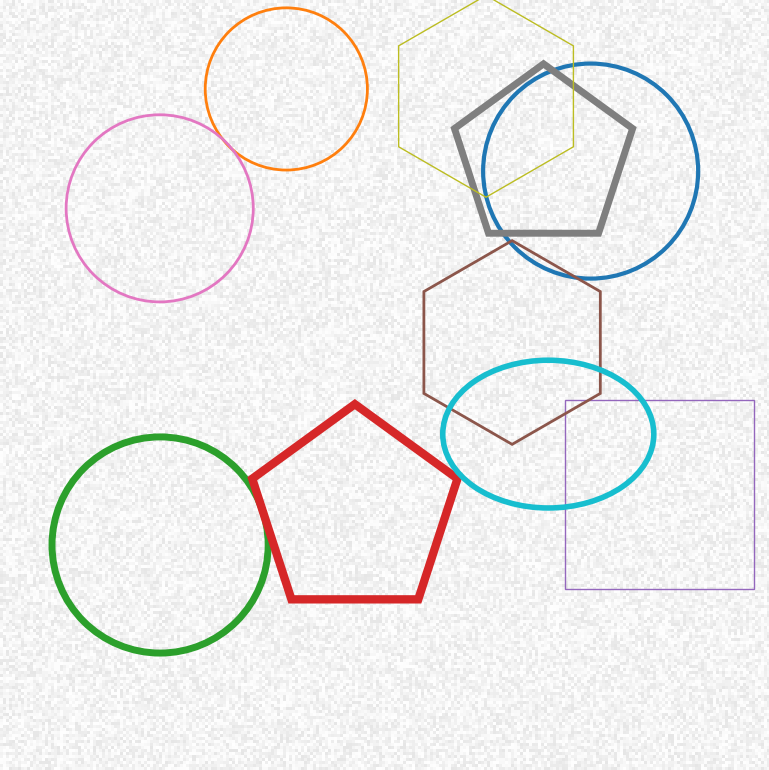[{"shape": "circle", "thickness": 1.5, "radius": 0.7, "center": [0.767, 0.778]}, {"shape": "circle", "thickness": 1, "radius": 0.53, "center": [0.372, 0.884]}, {"shape": "circle", "thickness": 2.5, "radius": 0.7, "center": [0.208, 0.292]}, {"shape": "pentagon", "thickness": 3, "radius": 0.7, "center": [0.461, 0.335]}, {"shape": "square", "thickness": 0.5, "radius": 0.62, "center": [0.856, 0.358]}, {"shape": "hexagon", "thickness": 1, "radius": 0.66, "center": [0.665, 0.555]}, {"shape": "circle", "thickness": 1, "radius": 0.61, "center": [0.207, 0.729]}, {"shape": "pentagon", "thickness": 2.5, "radius": 0.61, "center": [0.706, 0.795]}, {"shape": "hexagon", "thickness": 0.5, "radius": 0.66, "center": [0.631, 0.875]}, {"shape": "oval", "thickness": 2, "radius": 0.69, "center": [0.712, 0.436]}]